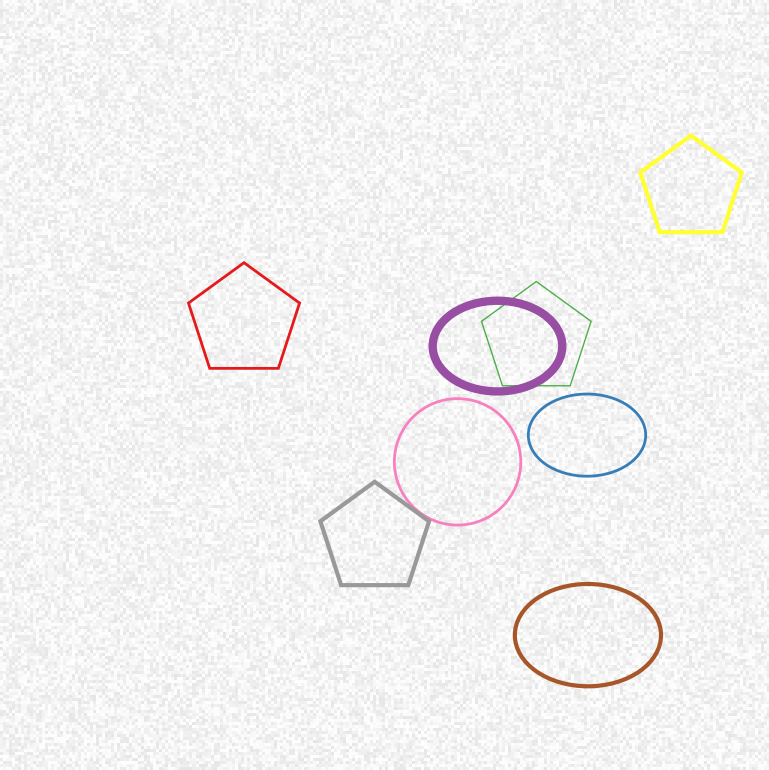[{"shape": "pentagon", "thickness": 1, "radius": 0.38, "center": [0.317, 0.583]}, {"shape": "oval", "thickness": 1, "radius": 0.38, "center": [0.762, 0.435]}, {"shape": "pentagon", "thickness": 0.5, "radius": 0.37, "center": [0.696, 0.56]}, {"shape": "oval", "thickness": 3, "radius": 0.42, "center": [0.646, 0.551]}, {"shape": "pentagon", "thickness": 1.5, "radius": 0.35, "center": [0.897, 0.755]}, {"shape": "oval", "thickness": 1.5, "radius": 0.47, "center": [0.764, 0.175]}, {"shape": "circle", "thickness": 1, "radius": 0.41, "center": [0.594, 0.4]}, {"shape": "pentagon", "thickness": 1.5, "radius": 0.37, "center": [0.487, 0.3]}]